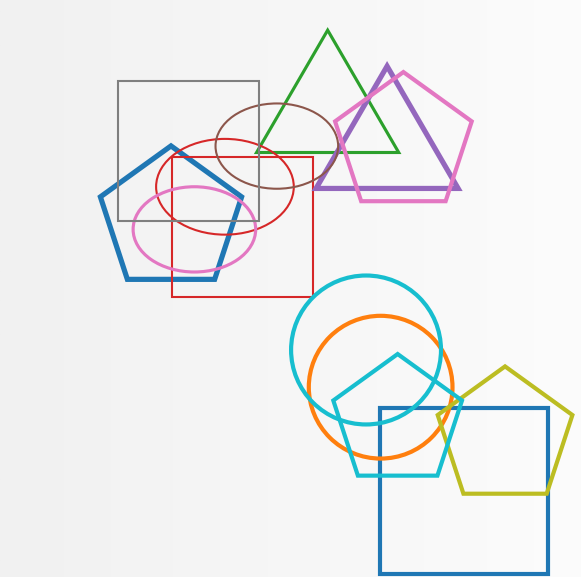[{"shape": "pentagon", "thickness": 2.5, "radius": 0.64, "center": [0.294, 0.619]}, {"shape": "square", "thickness": 2, "radius": 0.72, "center": [0.798, 0.149]}, {"shape": "circle", "thickness": 2, "radius": 0.62, "center": [0.655, 0.329]}, {"shape": "triangle", "thickness": 1.5, "radius": 0.71, "center": [0.564, 0.806]}, {"shape": "square", "thickness": 1, "radius": 0.61, "center": [0.418, 0.607]}, {"shape": "oval", "thickness": 1, "radius": 0.59, "center": [0.387, 0.676]}, {"shape": "triangle", "thickness": 2.5, "radius": 0.71, "center": [0.666, 0.743]}, {"shape": "oval", "thickness": 1, "radius": 0.53, "center": [0.476, 0.746]}, {"shape": "pentagon", "thickness": 2, "radius": 0.62, "center": [0.694, 0.751]}, {"shape": "oval", "thickness": 1.5, "radius": 0.53, "center": [0.334, 0.602]}, {"shape": "square", "thickness": 1, "radius": 0.61, "center": [0.324, 0.738]}, {"shape": "pentagon", "thickness": 2, "radius": 0.61, "center": [0.869, 0.243]}, {"shape": "circle", "thickness": 2, "radius": 0.64, "center": [0.63, 0.393]}, {"shape": "pentagon", "thickness": 2, "radius": 0.58, "center": [0.684, 0.27]}]